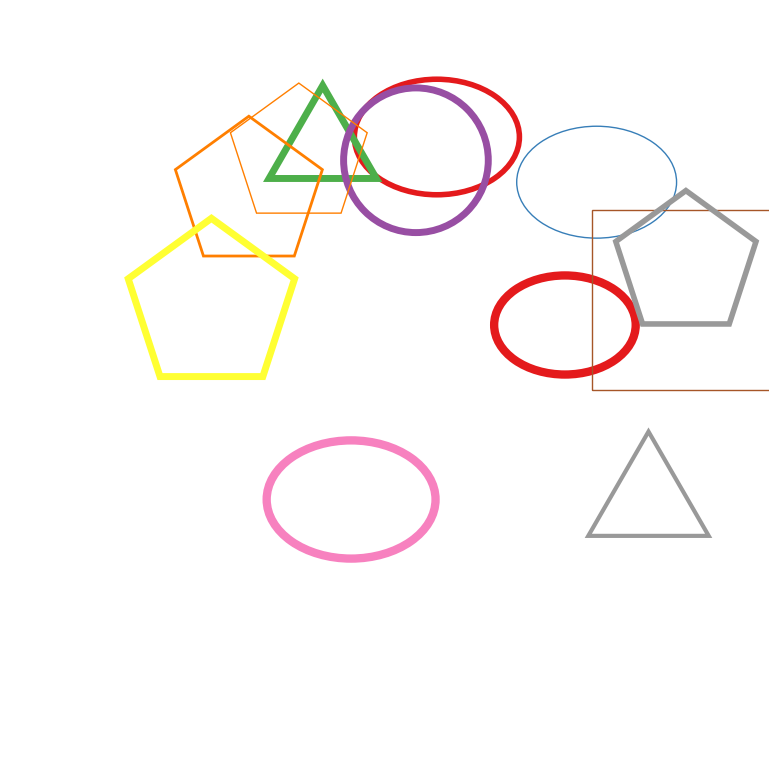[{"shape": "oval", "thickness": 2, "radius": 0.54, "center": [0.567, 0.822]}, {"shape": "oval", "thickness": 3, "radius": 0.46, "center": [0.734, 0.578]}, {"shape": "oval", "thickness": 0.5, "radius": 0.52, "center": [0.775, 0.763]}, {"shape": "triangle", "thickness": 2.5, "radius": 0.4, "center": [0.419, 0.808]}, {"shape": "circle", "thickness": 2.5, "radius": 0.47, "center": [0.54, 0.792]}, {"shape": "pentagon", "thickness": 0.5, "radius": 0.47, "center": [0.388, 0.799]}, {"shape": "pentagon", "thickness": 1, "radius": 0.5, "center": [0.323, 0.749]}, {"shape": "pentagon", "thickness": 2.5, "radius": 0.57, "center": [0.275, 0.603]}, {"shape": "square", "thickness": 0.5, "radius": 0.59, "center": [0.886, 0.611]}, {"shape": "oval", "thickness": 3, "radius": 0.55, "center": [0.456, 0.351]}, {"shape": "triangle", "thickness": 1.5, "radius": 0.45, "center": [0.842, 0.349]}, {"shape": "pentagon", "thickness": 2, "radius": 0.48, "center": [0.891, 0.657]}]